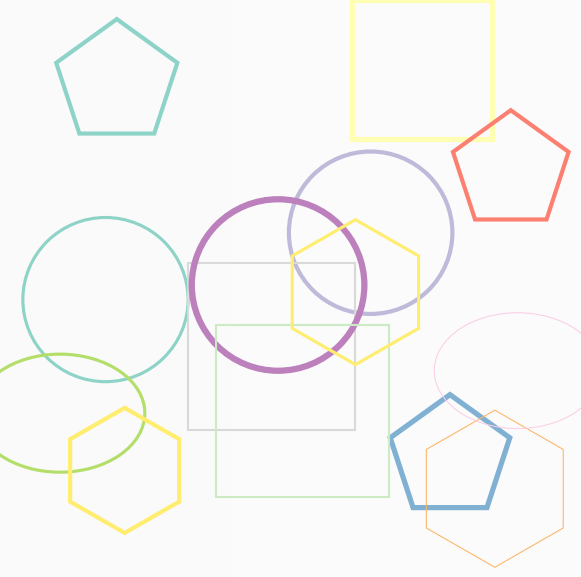[{"shape": "pentagon", "thickness": 2, "radius": 0.55, "center": [0.201, 0.857]}, {"shape": "circle", "thickness": 1.5, "radius": 0.71, "center": [0.181, 0.48]}, {"shape": "square", "thickness": 2.5, "radius": 0.6, "center": [0.726, 0.879]}, {"shape": "circle", "thickness": 2, "radius": 0.7, "center": [0.638, 0.596]}, {"shape": "pentagon", "thickness": 2, "radius": 0.52, "center": [0.879, 0.704]}, {"shape": "pentagon", "thickness": 2.5, "radius": 0.54, "center": [0.774, 0.208]}, {"shape": "hexagon", "thickness": 0.5, "radius": 0.68, "center": [0.851, 0.153]}, {"shape": "oval", "thickness": 1.5, "radius": 0.73, "center": [0.103, 0.284]}, {"shape": "oval", "thickness": 0.5, "radius": 0.72, "center": [0.89, 0.357]}, {"shape": "square", "thickness": 1, "radius": 0.72, "center": [0.468, 0.399]}, {"shape": "circle", "thickness": 3, "radius": 0.74, "center": [0.478, 0.506]}, {"shape": "square", "thickness": 1, "radius": 0.74, "center": [0.52, 0.287]}, {"shape": "hexagon", "thickness": 1.5, "radius": 0.63, "center": [0.611, 0.493]}, {"shape": "hexagon", "thickness": 2, "radius": 0.54, "center": [0.214, 0.185]}]